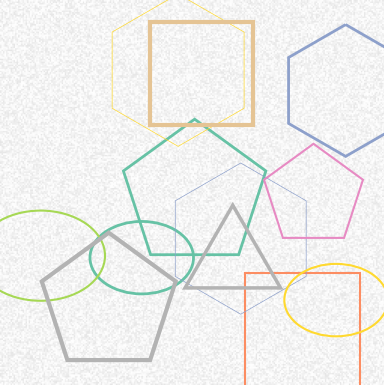[{"shape": "pentagon", "thickness": 2, "radius": 0.97, "center": [0.506, 0.496]}, {"shape": "oval", "thickness": 2, "radius": 0.67, "center": [0.368, 0.331]}, {"shape": "square", "thickness": 1.5, "radius": 0.74, "center": [0.785, 0.141]}, {"shape": "hexagon", "thickness": 2, "radius": 0.86, "center": [0.898, 0.765]}, {"shape": "hexagon", "thickness": 0.5, "radius": 0.98, "center": [0.625, 0.38]}, {"shape": "pentagon", "thickness": 1.5, "radius": 0.68, "center": [0.814, 0.491]}, {"shape": "oval", "thickness": 1.5, "radius": 0.84, "center": [0.105, 0.336]}, {"shape": "oval", "thickness": 1.5, "radius": 0.67, "center": [0.873, 0.221]}, {"shape": "hexagon", "thickness": 0.5, "radius": 0.99, "center": [0.463, 0.818]}, {"shape": "square", "thickness": 3, "radius": 0.67, "center": [0.524, 0.809]}, {"shape": "triangle", "thickness": 2.5, "radius": 0.72, "center": [0.605, 0.324]}, {"shape": "pentagon", "thickness": 3, "radius": 0.91, "center": [0.282, 0.213]}]